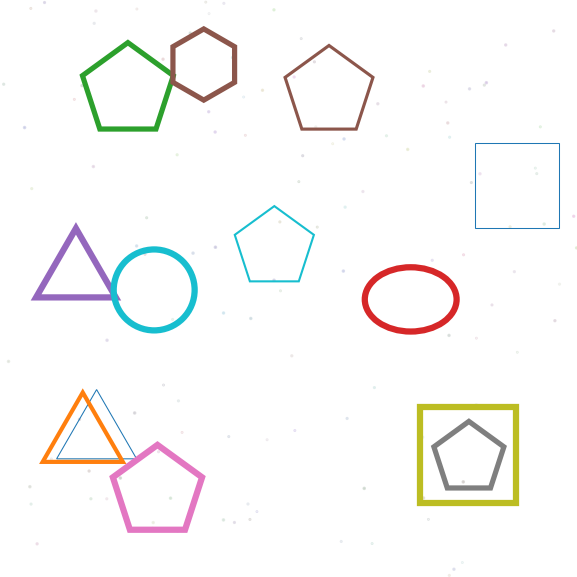[{"shape": "triangle", "thickness": 0.5, "radius": 0.4, "center": [0.167, 0.245]}, {"shape": "square", "thickness": 0.5, "radius": 0.37, "center": [0.895, 0.678]}, {"shape": "triangle", "thickness": 2, "radius": 0.4, "center": [0.143, 0.239]}, {"shape": "pentagon", "thickness": 2.5, "radius": 0.41, "center": [0.221, 0.843]}, {"shape": "oval", "thickness": 3, "radius": 0.4, "center": [0.711, 0.481]}, {"shape": "triangle", "thickness": 3, "radius": 0.4, "center": [0.131, 0.524]}, {"shape": "hexagon", "thickness": 2.5, "radius": 0.31, "center": [0.353, 0.887]}, {"shape": "pentagon", "thickness": 1.5, "radius": 0.4, "center": [0.57, 0.84]}, {"shape": "pentagon", "thickness": 3, "radius": 0.41, "center": [0.273, 0.148]}, {"shape": "pentagon", "thickness": 2.5, "radius": 0.32, "center": [0.812, 0.206]}, {"shape": "square", "thickness": 3, "radius": 0.41, "center": [0.81, 0.211]}, {"shape": "pentagon", "thickness": 1, "radius": 0.36, "center": [0.475, 0.57]}, {"shape": "circle", "thickness": 3, "radius": 0.35, "center": [0.267, 0.497]}]